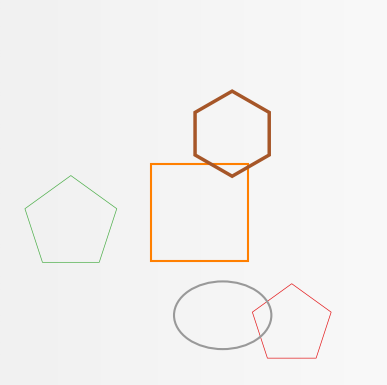[{"shape": "pentagon", "thickness": 0.5, "radius": 0.53, "center": [0.753, 0.156]}, {"shape": "pentagon", "thickness": 0.5, "radius": 0.62, "center": [0.183, 0.419]}, {"shape": "square", "thickness": 1.5, "radius": 0.62, "center": [0.515, 0.448]}, {"shape": "hexagon", "thickness": 2.5, "radius": 0.55, "center": [0.599, 0.653]}, {"shape": "oval", "thickness": 1.5, "radius": 0.63, "center": [0.575, 0.181]}]